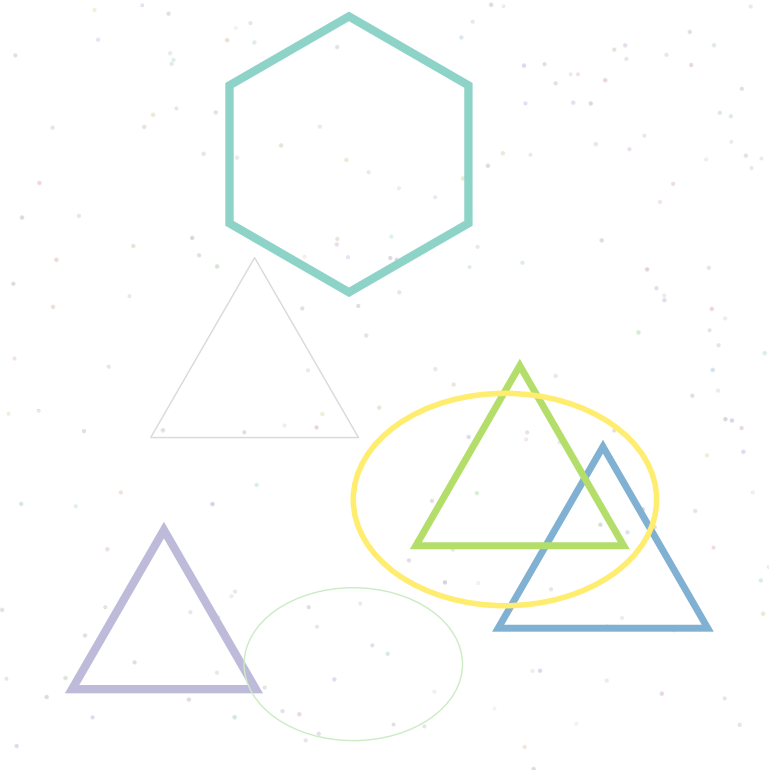[{"shape": "hexagon", "thickness": 3, "radius": 0.9, "center": [0.453, 0.8]}, {"shape": "triangle", "thickness": 3, "radius": 0.69, "center": [0.213, 0.174]}, {"shape": "triangle", "thickness": 2.5, "radius": 0.79, "center": [0.783, 0.263]}, {"shape": "triangle", "thickness": 2.5, "radius": 0.78, "center": [0.675, 0.369]}, {"shape": "triangle", "thickness": 0.5, "radius": 0.78, "center": [0.331, 0.51]}, {"shape": "oval", "thickness": 0.5, "radius": 0.71, "center": [0.459, 0.137]}, {"shape": "oval", "thickness": 2, "radius": 0.98, "center": [0.656, 0.351]}]